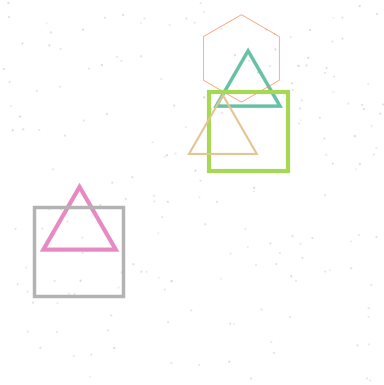[{"shape": "triangle", "thickness": 2.5, "radius": 0.48, "center": [0.644, 0.772]}, {"shape": "hexagon", "thickness": 0.5, "radius": 0.57, "center": [0.627, 0.848]}, {"shape": "triangle", "thickness": 3, "radius": 0.54, "center": [0.207, 0.406]}, {"shape": "square", "thickness": 3, "radius": 0.51, "center": [0.645, 0.658]}, {"shape": "triangle", "thickness": 1.5, "radius": 0.51, "center": [0.579, 0.651]}, {"shape": "square", "thickness": 2.5, "radius": 0.58, "center": [0.205, 0.347]}]